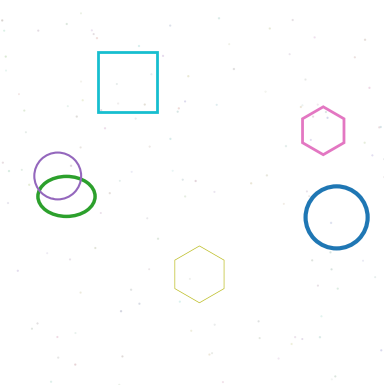[{"shape": "circle", "thickness": 3, "radius": 0.4, "center": [0.874, 0.435]}, {"shape": "oval", "thickness": 2.5, "radius": 0.37, "center": [0.173, 0.49]}, {"shape": "circle", "thickness": 1.5, "radius": 0.3, "center": [0.15, 0.543]}, {"shape": "hexagon", "thickness": 2, "radius": 0.31, "center": [0.84, 0.66]}, {"shape": "hexagon", "thickness": 0.5, "radius": 0.37, "center": [0.518, 0.287]}, {"shape": "square", "thickness": 2, "radius": 0.39, "center": [0.331, 0.787]}]